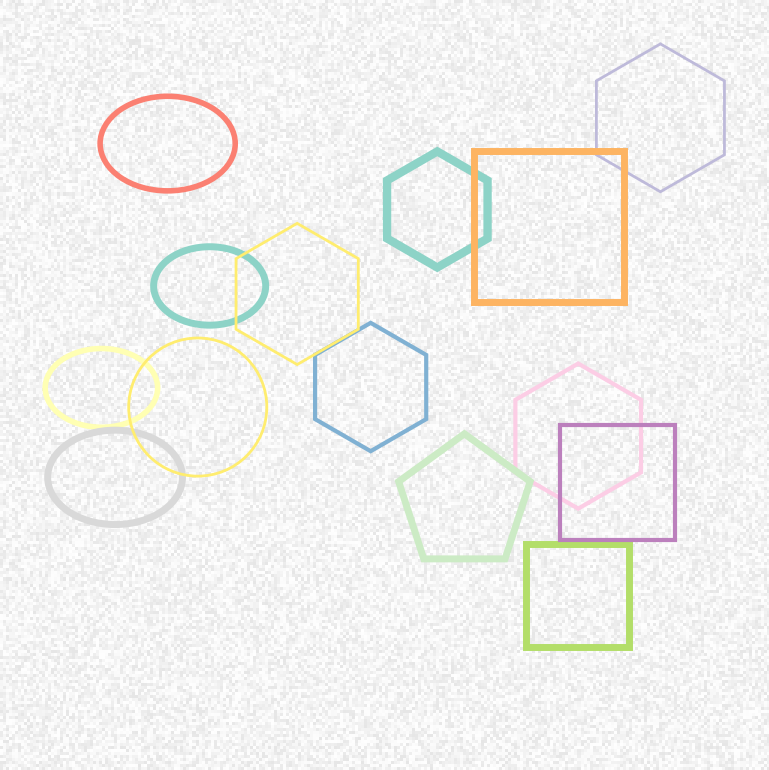[{"shape": "oval", "thickness": 2.5, "radius": 0.36, "center": [0.272, 0.629]}, {"shape": "hexagon", "thickness": 3, "radius": 0.38, "center": [0.568, 0.728]}, {"shape": "oval", "thickness": 2, "radius": 0.37, "center": [0.132, 0.496]}, {"shape": "hexagon", "thickness": 1, "radius": 0.48, "center": [0.858, 0.847]}, {"shape": "oval", "thickness": 2, "radius": 0.44, "center": [0.218, 0.814]}, {"shape": "hexagon", "thickness": 1.5, "radius": 0.42, "center": [0.481, 0.497]}, {"shape": "square", "thickness": 2.5, "radius": 0.49, "center": [0.713, 0.706]}, {"shape": "square", "thickness": 2.5, "radius": 0.34, "center": [0.75, 0.227]}, {"shape": "hexagon", "thickness": 1.5, "radius": 0.47, "center": [0.751, 0.434]}, {"shape": "oval", "thickness": 2.5, "radius": 0.44, "center": [0.149, 0.38]}, {"shape": "square", "thickness": 1.5, "radius": 0.37, "center": [0.802, 0.373]}, {"shape": "pentagon", "thickness": 2.5, "radius": 0.45, "center": [0.603, 0.347]}, {"shape": "hexagon", "thickness": 1, "radius": 0.46, "center": [0.386, 0.618]}, {"shape": "circle", "thickness": 1, "radius": 0.45, "center": [0.257, 0.471]}]